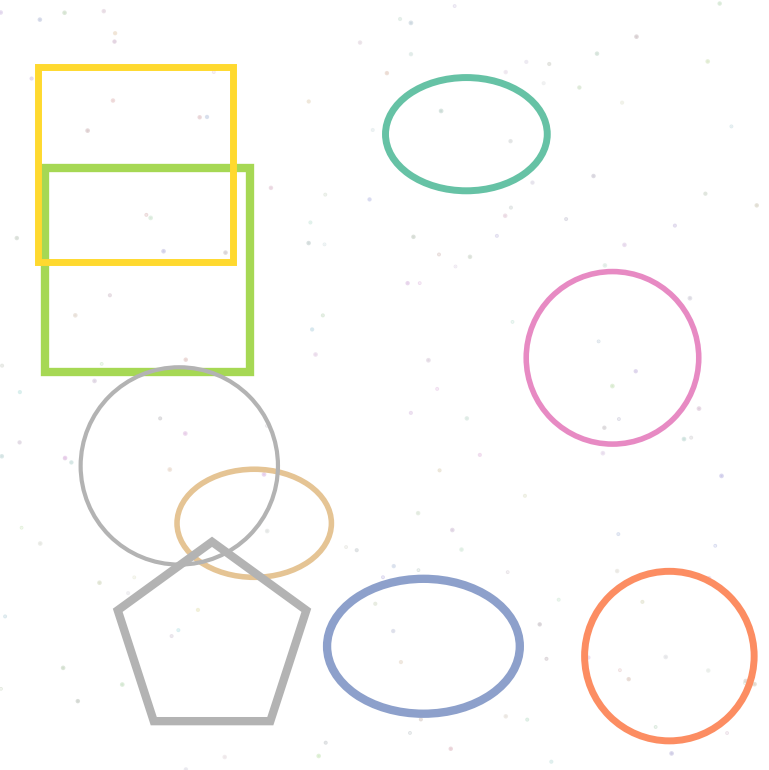[{"shape": "oval", "thickness": 2.5, "radius": 0.53, "center": [0.606, 0.826]}, {"shape": "circle", "thickness": 2.5, "radius": 0.55, "center": [0.869, 0.148]}, {"shape": "oval", "thickness": 3, "radius": 0.63, "center": [0.55, 0.161]}, {"shape": "circle", "thickness": 2, "radius": 0.56, "center": [0.795, 0.535]}, {"shape": "square", "thickness": 3, "radius": 0.66, "center": [0.191, 0.649]}, {"shape": "square", "thickness": 2.5, "radius": 0.63, "center": [0.176, 0.787]}, {"shape": "oval", "thickness": 2, "radius": 0.5, "center": [0.33, 0.32]}, {"shape": "pentagon", "thickness": 3, "radius": 0.64, "center": [0.275, 0.168]}, {"shape": "circle", "thickness": 1.5, "radius": 0.64, "center": [0.233, 0.395]}]